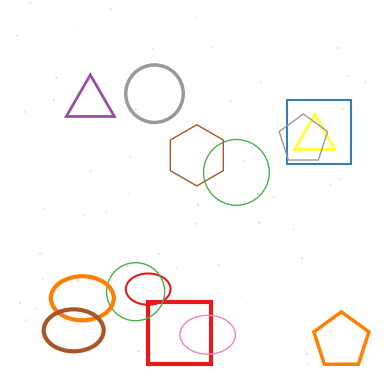[{"shape": "oval", "thickness": 1.5, "radius": 0.29, "center": [0.385, 0.249]}, {"shape": "square", "thickness": 3, "radius": 0.41, "center": [0.466, 0.135]}, {"shape": "square", "thickness": 1.5, "radius": 0.42, "center": [0.828, 0.656]}, {"shape": "circle", "thickness": 1, "radius": 0.38, "center": [0.352, 0.242]}, {"shape": "circle", "thickness": 1, "radius": 0.43, "center": [0.614, 0.552]}, {"shape": "triangle", "thickness": 2, "radius": 0.36, "center": [0.235, 0.734]}, {"shape": "pentagon", "thickness": 2.5, "radius": 0.38, "center": [0.887, 0.115]}, {"shape": "oval", "thickness": 3, "radius": 0.41, "center": [0.214, 0.225]}, {"shape": "triangle", "thickness": 2, "radius": 0.3, "center": [0.818, 0.642]}, {"shape": "hexagon", "thickness": 1, "radius": 0.4, "center": [0.511, 0.597]}, {"shape": "oval", "thickness": 3, "radius": 0.39, "center": [0.191, 0.142]}, {"shape": "oval", "thickness": 1, "radius": 0.36, "center": [0.539, 0.131]}, {"shape": "circle", "thickness": 2.5, "radius": 0.37, "center": [0.401, 0.757]}, {"shape": "pentagon", "thickness": 1, "radius": 0.33, "center": [0.788, 0.638]}]